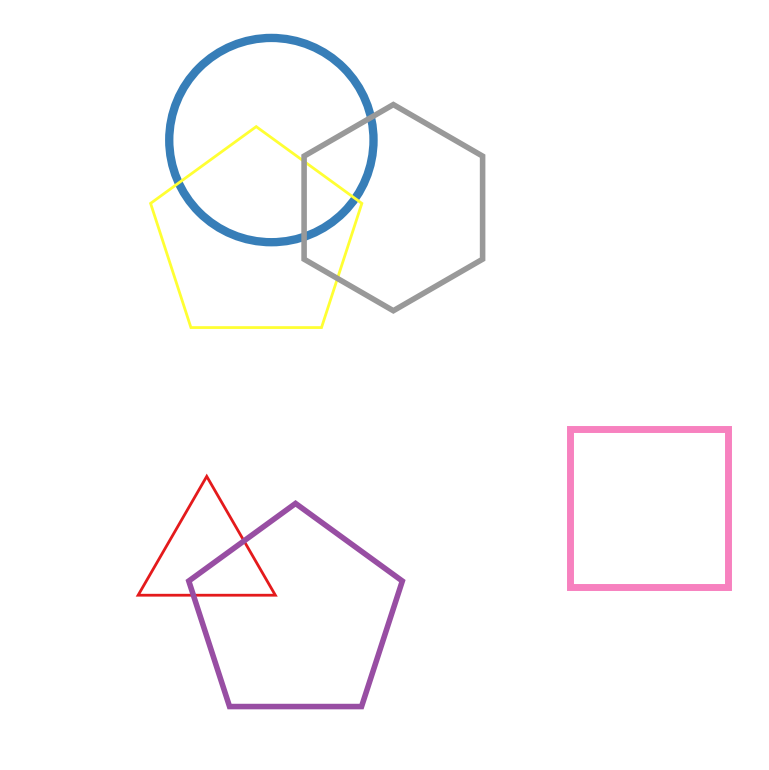[{"shape": "triangle", "thickness": 1, "radius": 0.51, "center": [0.268, 0.278]}, {"shape": "circle", "thickness": 3, "radius": 0.66, "center": [0.352, 0.818]}, {"shape": "pentagon", "thickness": 2, "radius": 0.73, "center": [0.384, 0.2]}, {"shape": "pentagon", "thickness": 1, "radius": 0.72, "center": [0.333, 0.691]}, {"shape": "square", "thickness": 2.5, "radius": 0.51, "center": [0.843, 0.34]}, {"shape": "hexagon", "thickness": 2, "radius": 0.67, "center": [0.511, 0.73]}]